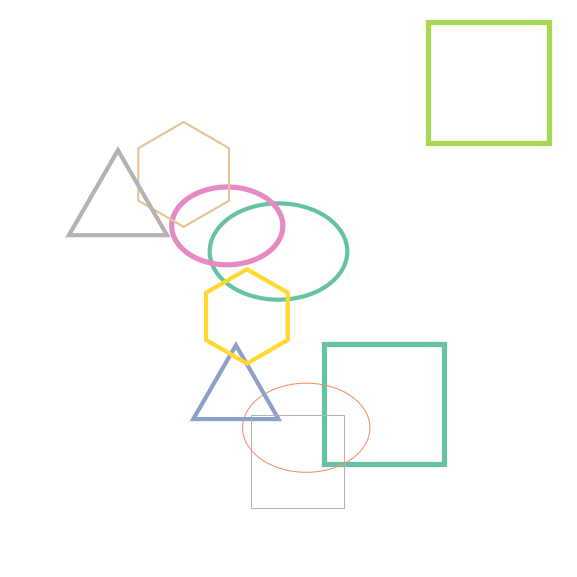[{"shape": "oval", "thickness": 2, "radius": 0.6, "center": [0.482, 0.564]}, {"shape": "square", "thickness": 2.5, "radius": 0.52, "center": [0.665, 0.3]}, {"shape": "oval", "thickness": 0.5, "radius": 0.55, "center": [0.53, 0.258]}, {"shape": "triangle", "thickness": 2, "radius": 0.43, "center": [0.409, 0.316]}, {"shape": "oval", "thickness": 2.5, "radius": 0.48, "center": [0.394, 0.608]}, {"shape": "square", "thickness": 2.5, "radius": 0.52, "center": [0.846, 0.856]}, {"shape": "hexagon", "thickness": 2, "radius": 0.41, "center": [0.428, 0.451]}, {"shape": "hexagon", "thickness": 1, "radius": 0.45, "center": [0.318, 0.697]}, {"shape": "square", "thickness": 0.5, "radius": 0.4, "center": [0.516, 0.2]}, {"shape": "triangle", "thickness": 2, "radius": 0.49, "center": [0.204, 0.641]}]